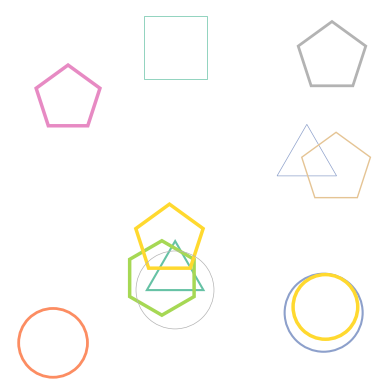[{"shape": "triangle", "thickness": 1.5, "radius": 0.42, "center": [0.455, 0.289]}, {"shape": "square", "thickness": 0.5, "radius": 0.41, "center": [0.457, 0.876]}, {"shape": "circle", "thickness": 2, "radius": 0.45, "center": [0.138, 0.109]}, {"shape": "circle", "thickness": 1.5, "radius": 0.51, "center": [0.841, 0.188]}, {"shape": "triangle", "thickness": 0.5, "radius": 0.45, "center": [0.797, 0.588]}, {"shape": "pentagon", "thickness": 2.5, "radius": 0.44, "center": [0.177, 0.744]}, {"shape": "hexagon", "thickness": 2.5, "radius": 0.48, "center": [0.42, 0.278]}, {"shape": "circle", "thickness": 2.5, "radius": 0.42, "center": [0.845, 0.203]}, {"shape": "pentagon", "thickness": 2.5, "radius": 0.46, "center": [0.44, 0.378]}, {"shape": "pentagon", "thickness": 1, "radius": 0.47, "center": [0.873, 0.563]}, {"shape": "pentagon", "thickness": 2, "radius": 0.46, "center": [0.862, 0.852]}, {"shape": "circle", "thickness": 0.5, "radius": 0.51, "center": [0.455, 0.247]}]